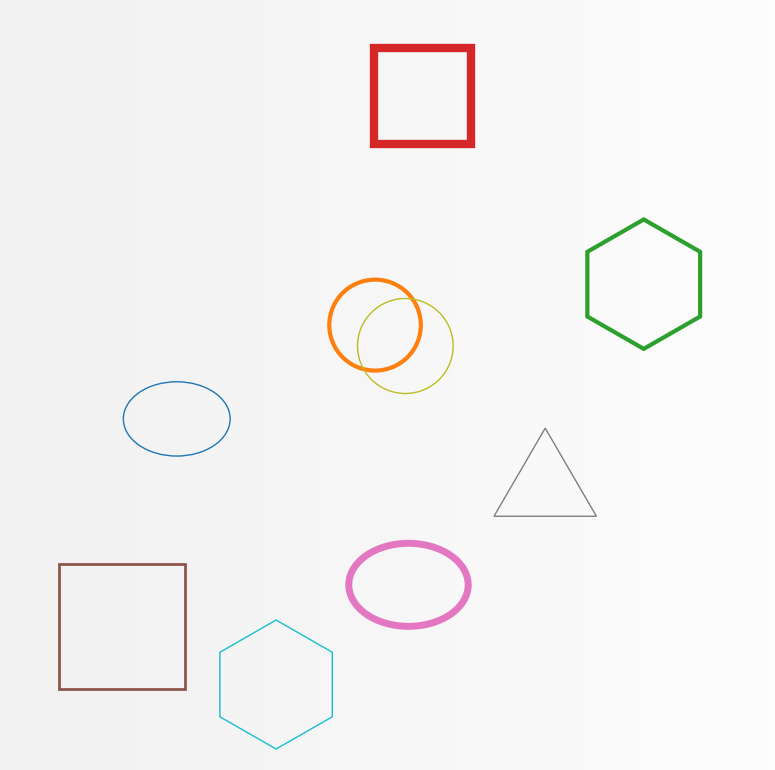[{"shape": "oval", "thickness": 0.5, "radius": 0.34, "center": [0.228, 0.456]}, {"shape": "circle", "thickness": 1.5, "radius": 0.3, "center": [0.484, 0.578]}, {"shape": "hexagon", "thickness": 1.5, "radius": 0.42, "center": [0.831, 0.631]}, {"shape": "square", "thickness": 3, "radius": 0.31, "center": [0.545, 0.875]}, {"shape": "square", "thickness": 1, "radius": 0.41, "center": [0.158, 0.186]}, {"shape": "oval", "thickness": 2.5, "radius": 0.39, "center": [0.527, 0.24]}, {"shape": "triangle", "thickness": 0.5, "radius": 0.38, "center": [0.703, 0.368]}, {"shape": "circle", "thickness": 0.5, "radius": 0.31, "center": [0.523, 0.551]}, {"shape": "hexagon", "thickness": 0.5, "radius": 0.42, "center": [0.356, 0.111]}]